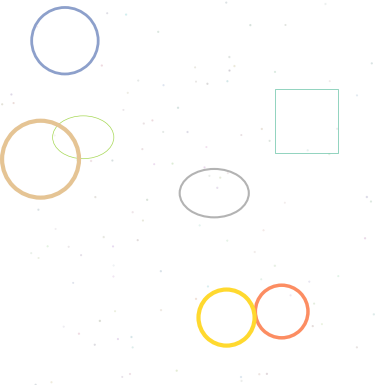[{"shape": "square", "thickness": 0.5, "radius": 0.41, "center": [0.796, 0.685]}, {"shape": "circle", "thickness": 2.5, "radius": 0.34, "center": [0.732, 0.191]}, {"shape": "circle", "thickness": 2, "radius": 0.43, "center": [0.169, 0.894]}, {"shape": "oval", "thickness": 0.5, "radius": 0.4, "center": [0.216, 0.643]}, {"shape": "circle", "thickness": 3, "radius": 0.36, "center": [0.588, 0.175]}, {"shape": "circle", "thickness": 3, "radius": 0.5, "center": [0.105, 0.587]}, {"shape": "oval", "thickness": 1.5, "radius": 0.45, "center": [0.556, 0.498]}]